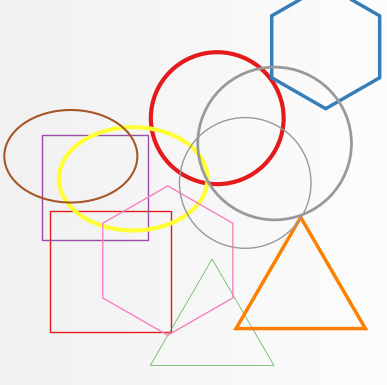[{"shape": "square", "thickness": 1, "radius": 0.78, "center": [0.286, 0.295]}, {"shape": "circle", "thickness": 3, "radius": 0.86, "center": [0.561, 0.693]}, {"shape": "hexagon", "thickness": 2.5, "radius": 0.8, "center": [0.84, 0.879]}, {"shape": "triangle", "thickness": 0.5, "radius": 0.92, "center": [0.547, 0.143]}, {"shape": "square", "thickness": 1, "radius": 0.69, "center": [0.245, 0.513]}, {"shape": "triangle", "thickness": 2.5, "radius": 0.96, "center": [0.776, 0.243]}, {"shape": "oval", "thickness": 3, "radius": 0.96, "center": [0.344, 0.535]}, {"shape": "oval", "thickness": 1.5, "radius": 0.86, "center": [0.183, 0.594]}, {"shape": "hexagon", "thickness": 1, "radius": 0.97, "center": [0.433, 0.323]}, {"shape": "circle", "thickness": 1, "radius": 0.85, "center": [0.633, 0.525]}, {"shape": "circle", "thickness": 2, "radius": 0.99, "center": [0.709, 0.627]}]